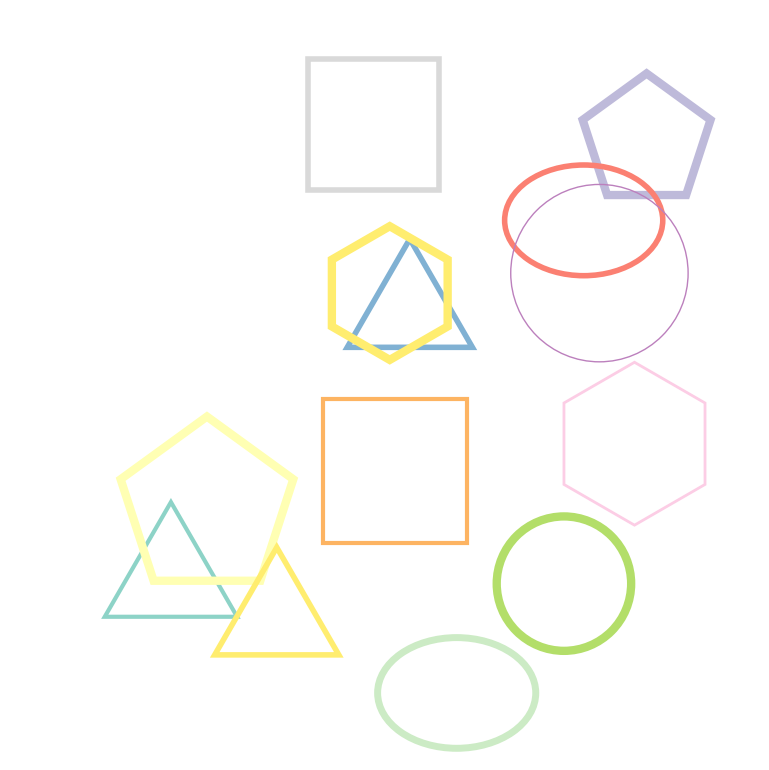[{"shape": "triangle", "thickness": 1.5, "radius": 0.5, "center": [0.222, 0.249]}, {"shape": "pentagon", "thickness": 3, "radius": 0.59, "center": [0.269, 0.341]}, {"shape": "pentagon", "thickness": 3, "radius": 0.44, "center": [0.84, 0.817]}, {"shape": "oval", "thickness": 2, "radius": 0.51, "center": [0.758, 0.714]}, {"shape": "triangle", "thickness": 2, "radius": 0.47, "center": [0.532, 0.596]}, {"shape": "square", "thickness": 1.5, "radius": 0.47, "center": [0.513, 0.389]}, {"shape": "circle", "thickness": 3, "radius": 0.44, "center": [0.732, 0.242]}, {"shape": "hexagon", "thickness": 1, "radius": 0.53, "center": [0.824, 0.424]}, {"shape": "square", "thickness": 2, "radius": 0.42, "center": [0.485, 0.838]}, {"shape": "circle", "thickness": 0.5, "radius": 0.58, "center": [0.778, 0.645]}, {"shape": "oval", "thickness": 2.5, "radius": 0.51, "center": [0.593, 0.1]}, {"shape": "hexagon", "thickness": 3, "radius": 0.43, "center": [0.506, 0.619]}, {"shape": "triangle", "thickness": 2, "radius": 0.47, "center": [0.359, 0.196]}]